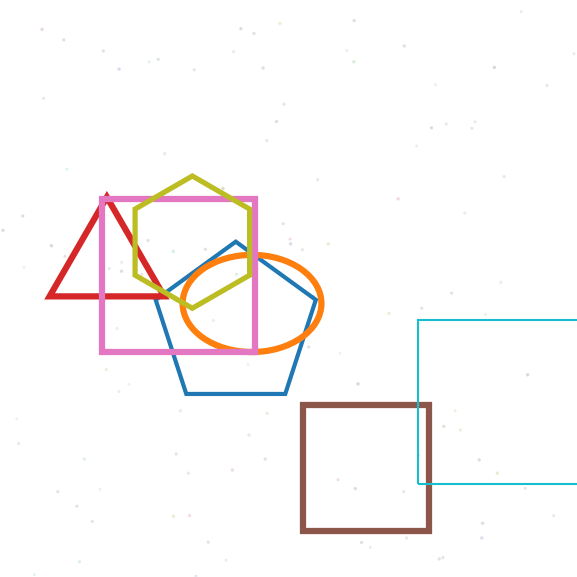[{"shape": "pentagon", "thickness": 2, "radius": 0.73, "center": [0.408, 0.435]}, {"shape": "oval", "thickness": 3, "radius": 0.6, "center": [0.436, 0.474]}, {"shape": "triangle", "thickness": 3, "radius": 0.57, "center": [0.185, 0.543]}, {"shape": "square", "thickness": 3, "radius": 0.55, "center": [0.634, 0.188]}, {"shape": "square", "thickness": 3, "radius": 0.66, "center": [0.31, 0.522]}, {"shape": "hexagon", "thickness": 2.5, "radius": 0.57, "center": [0.333, 0.58]}, {"shape": "square", "thickness": 1, "radius": 0.71, "center": [0.866, 0.303]}]